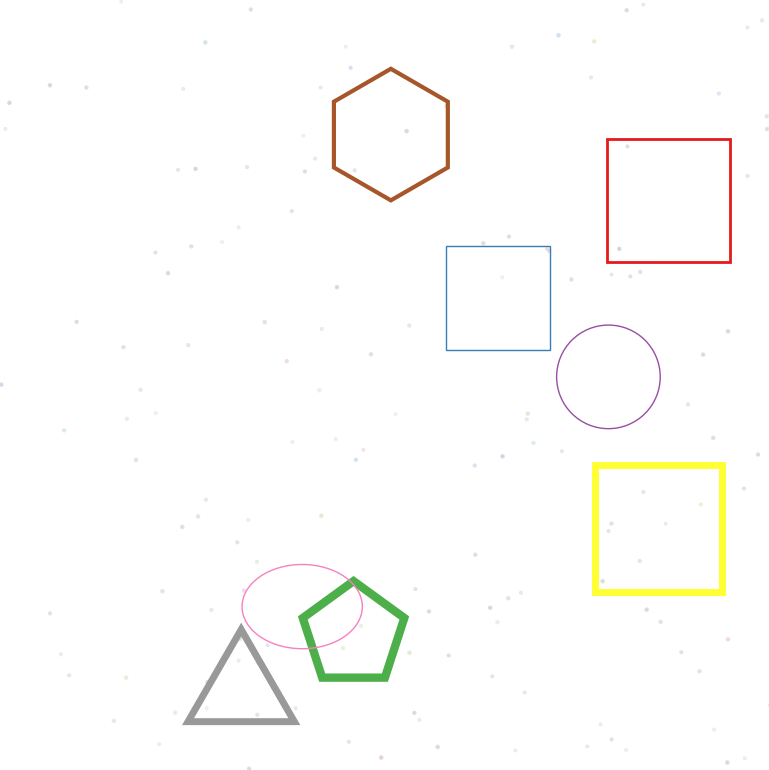[{"shape": "square", "thickness": 1, "radius": 0.4, "center": [0.868, 0.739]}, {"shape": "square", "thickness": 0.5, "radius": 0.34, "center": [0.647, 0.613]}, {"shape": "pentagon", "thickness": 3, "radius": 0.35, "center": [0.459, 0.176]}, {"shape": "circle", "thickness": 0.5, "radius": 0.34, "center": [0.79, 0.511]}, {"shape": "square", "thickness": 2.5, "radius": 0.41, "center": [0.855, 0.314]}, {"shape": "hexagon", "thickness": 1.5, "radius": 0.43, "center": [0.508, 0.825]}, {"shape": "oval", "thickness": 0.5, "radius": 0.39, "center": [0.392, 0.212]}, {"shape": "triangle", "thickness": 2.5, "radius": 0.4, "center": [0.313, 0.103]}]